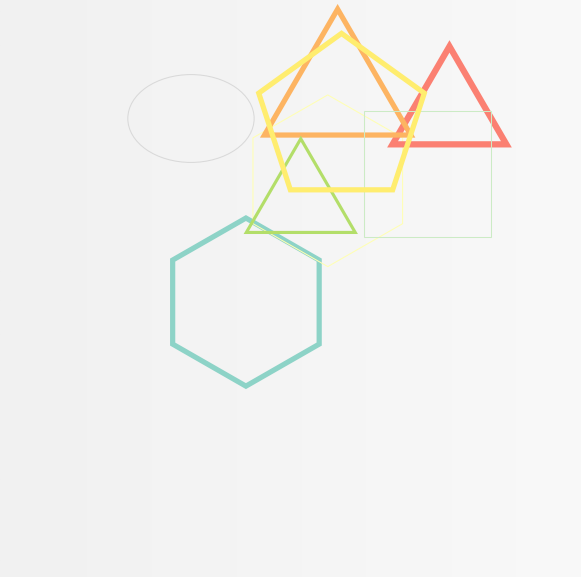[{"shape": "hexagon", "thickness": 2.5, "radius": 0.73, "center": [0.423, 0.476]}, {"shape": "hexagon", "thickness": 0.5, "radius": 0.74, "center": [0.564, 0.686]}, {"shape": "triangle", "thickness": 3, "radius": 0.57, "center": [0.773, 0.806]}, {"shape": "triangle", "thickness": 2.5, "radius": 0.73, "center": [0.581, 0.838]}, {"shape": "triangle", "thickness": 1.5, "radius": 0.54, "center": [0.517, 0.651]}, {"shape": "oval", "thickness": 0.5, "radius": 0.54, "center": [0.329, 0.794]}, {"shape": "square", "thickness": 0.5, "radius": 0.55, "center": [0.735, 0.698]}, {"shape": "pentagon", "thickness": 2.5, "radius": 0.75, "center": [0.588, 0.792]}]